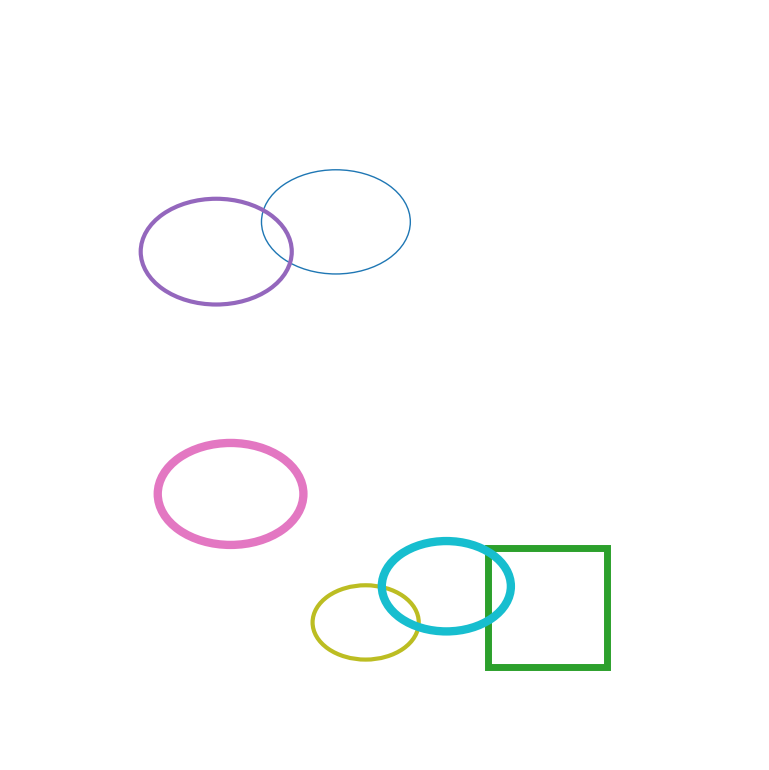[{"shape": "oval", "thickness": 0.5, "radius": 0.48, "center": [0.436, 0.712]}, {"shape": "square", "thickness": 2.5, "radius": 0.39, "center": [0.711, 0.212]}, {"shape": "oval", "thickness": 1.5, "radius": 0.49, "center": [0.281, 0.673]}, {"shape": "oval", "thickness": 3, "radius": 0.47, "center": [0.299, 0.359]}, {"shape": "oval", "thickness": 1.5, "radius": 0.34, "center": [0.475, 0.192]}, {"shape": "oval", "thickness": 3, "radius": 0.42, "center": [0.58, 0.239]}]